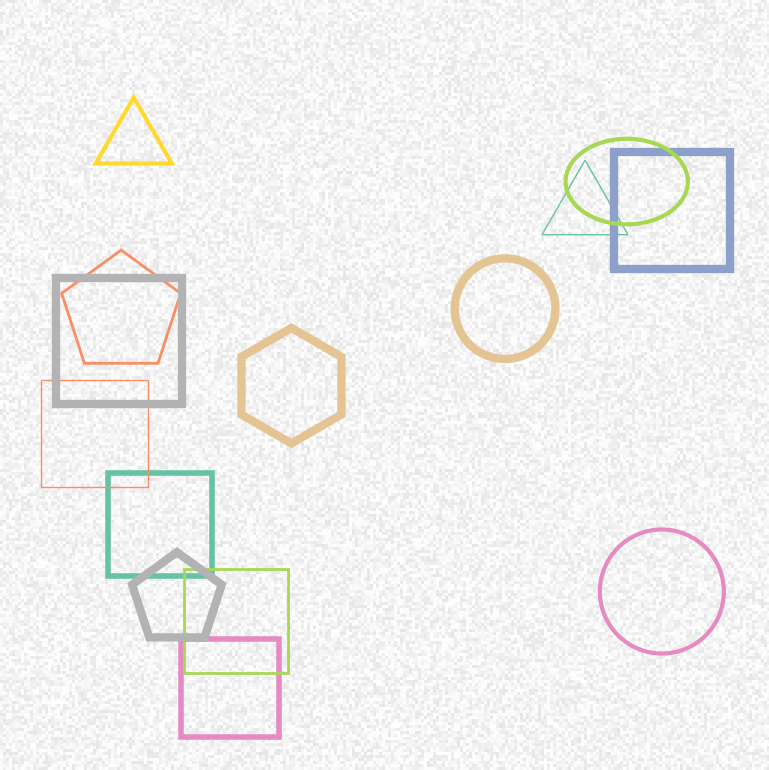[{"shape": "triangle", "thickness": 0.5, "radius": 0.32, "center": [0.76, 0.727]}, {"shape": "square", "thickness": 2, "radius": 0.34, "center": [0.208, 0.319]}, {"shape": "pentagon", "thickness": 1, "radius": 0.41, "center": [0.157, 0.594]}, {"shape": "square", "thickness": 0.5, "radius": 0.35, "center": [0.122, 0.437]}, {"shape": "square", "thickness": 3, "radius": 0.38, "center": [0.873, 0.727]}, {"shape": "circle", "thickness": 1.5, "radius": 0.4, "center": [0.86, 0.232]}, {"shape": "square", "thickness": 2, "radius": 0.32, "center": [0.298, 0.106]}, {"shape": "square", "thickness": 1, "radius": 0.34, "center": [0.306, 0.193]}, {"shape": "oval", "thickness": 1.5, "radius": 0.4, "center": [0.814, 0.764]}, {"shape": "triangle", "thickness": 1.5, "radius": 0.29, "center": [0.174, 0.816]}, {"shape": "circle", "thickness": 3, "radius": 0.33, "center": [0.656, 0.599]}, {"shape": "hexagon", "thickness": 3, "radius": 0.37, "center": [0.378, 0.499]}, {"shape": "square", "thickness": 3, "radius": 0.41, "center": [0.155, 0.557]}, {"shape": "pentagon", "thickness": 3, "radius": 0.31, "center": [0.23, 0.222]}]